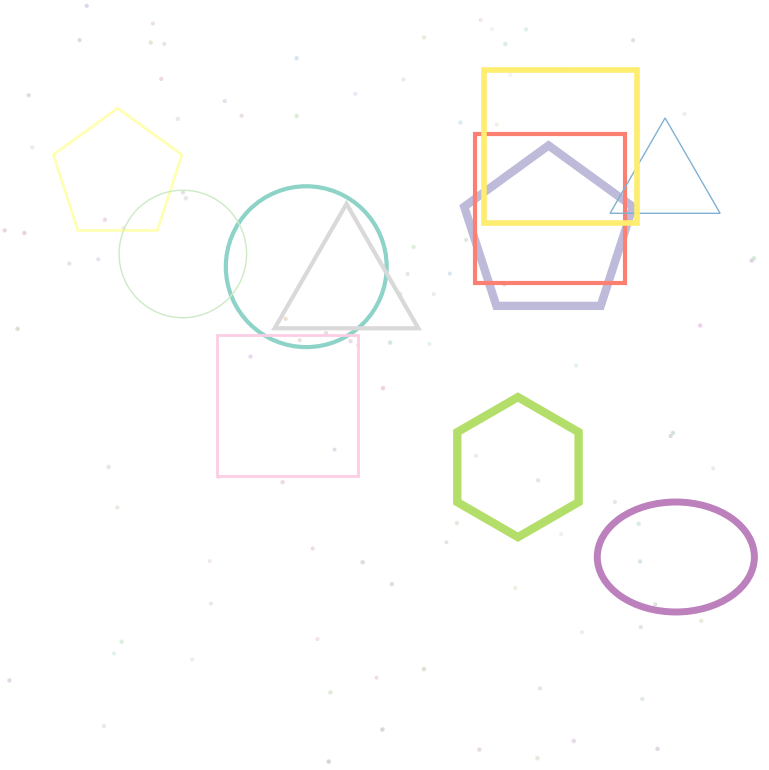[{"shape": "circle", "thickness": 1.5, "radius": 0.52, "center": [0.398, 0.654]}, {"shape": "pentagon", "thickness": 1, "radius": 0.44, "center": [0.153, 0.772]}, {"shape": "pentagon", "thickness": 3, "radius": 0.58, "center": [0.712, 0.696]}, {"shape": "square", "thickness": 1.5, "radius": 0.49, "center": [0.715, 0.729]}, {"shape": "triangle", "thickness": 0.5, "radius": 0.41, "center": [0.864, 0.764]}, {"shape": "hexagon", "thickness": 3, "radius": 0.45, "center": [0.673, 0.393]}, {"shape": "square", "thickness": 1, "radius": 0.46, "center": [0.374, 0.473]}, {"shape": "triangle", "thickness": 1.5, "radius": 0.54, "center": [0.45, 0.628]}, {"shape": "oval", "thickness": 2.5, "radius": 0.51, "center": [0.878, 0.277]}, {"shape": "circle", "thickness": 0.5, "radius": 0.41, "center": [0.237, 0.67]}, {"shape": "square", "thickness": 2, "radius": 0.5, "center": [0.728, 0.809]}]